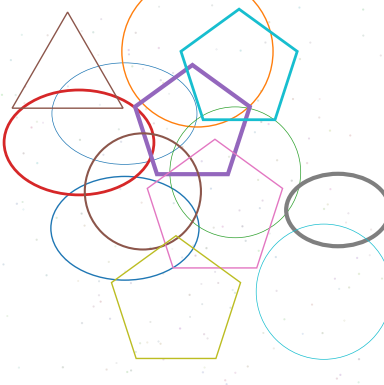[{"shape": "oval", "thickness": 1, "radius": 0.96, "center": [0.325, 0.407]}, {"shape": "oval", "thickness": 0.5, "radius": 0.94, "center": [0.323, 0.705]}, {"shape": "circle", "thickness": 1, "radius": 0.98, "center": [0.513, 0.867]}, {"shape": "circle", "thickness": 0.5, "radius": 0.85, "center": [0.611, 0.552]}, {"shape": "oval", "thickness": 2, "radius": 0.97, "center": [0.205, 0.63]}, {"shape": "pentagon", "thickness": 3, "radius": 0.78, "center": [0.5, 0.674]}, {"shape": "circle", "thickness": 1.5, "radius": 0.75, "center": [0.371, 0.503]}, {"shape": "triangle", "thickness": 1, "radius": 0.83, "center": [0.176, 0.802]}, {"shape": "pentagon", "thickness": 1, "radius": 0.92, "center": [0.558, 0.454]}, {"shape": "oval", "thickness": 3, "radius": 0.67, "center": [0.878, 0.455]}, {"shape": "pentagon", "thickness": 1, "radius": 0.88, "center": [0.457, 0.212]}, {"shape": "circle", "thickness": 0.5, "radius": 0.88, "center": [0.841, 0.242]}, {"shape": "pentagon", "thickness": 2, "radius": 0.79, "center": [0.621, 0.817]}]